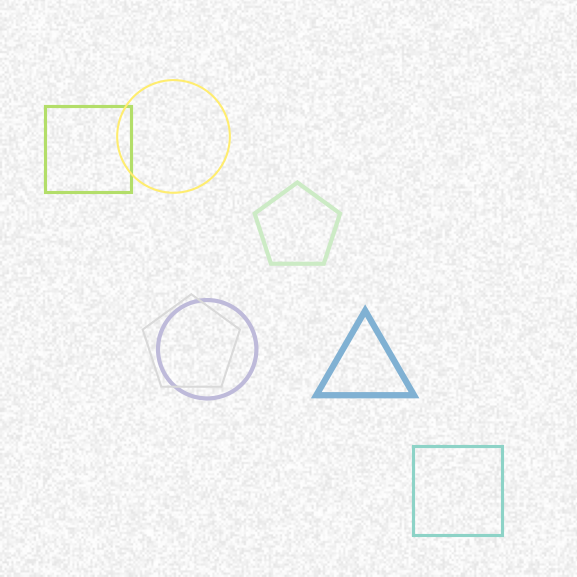[{"shape": "square", "thickness": 1.5, "radius": 0.39, "center": [0.793, 0.149]}, {"shape": "circle", "thickness": 2, "radius": 0.43, "center": [0.359, 0.394]}, {"shape": "triangle", "thickness": 3, "radius": 0.49, "center": [0.632, 0.364]}, {"shape": "square", "thickness": 1.5, "radius": 0.37, "center": [0.153, 0.741]}, {"shape": "pentagon", "thickness": 1, "radius": 0.44, "center": [0.331, 0.401]}, {"shape": "pentagon", "thickness": 2, "radius": 0.39, "center": [0.515, 0.605]}, {"shape": "circle", "thickness": 1, "radius": 0.49, "center": [0.3, 0.763]}]